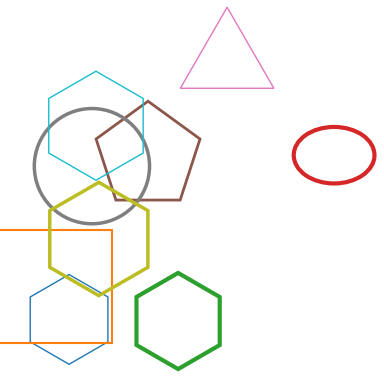[{"shape": "hexagon", "thickness": 1, "radius": 0.58, "center": [0.179, 0.17]}, {"shape": "square", "thickness": 1.5, "radius": 0.73, "center": [0.143, 0.256]}, {"shape": "hexagon", "thickness": 3, "radius": 0.62, "center": [0.463, 0.166]}, {"shape": "oval", "thickness": 3, "radius": 0.52, "center": [0.868, 0.597]}, {"shape": "pentagon", "thickness": 2, "radius": 0.71, "center": [0.385, 0.595]}, {"shape": "triangle", "thickness": 1, "radius": 0.7, "center": [0.59, 0.841]}, {"shape": "circle", "thickness": 2.5, "radius": 0.75, "center": [0.239, 0.568]}, {"shape": "hexagon", "thickness": 2.5, "radius": 0.74, "center": [0.257, 0.379]}, {"shape": "hexagon", "thickness": 1, "radius": 0.71, "center": [0.249, 0.673]}]